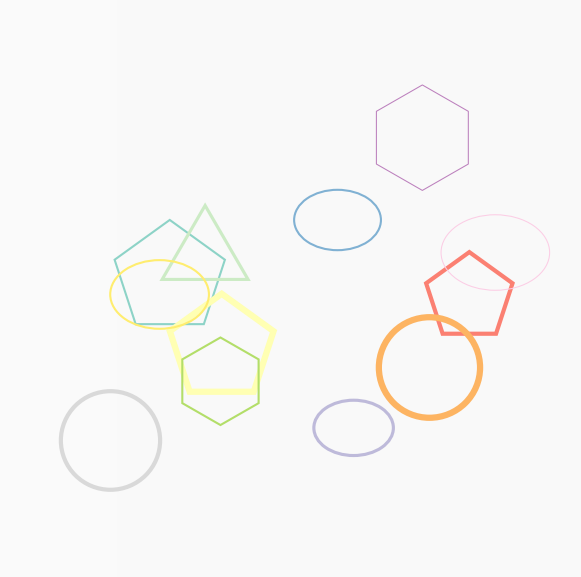[{"shape": "pentagon", "thickness": 1, "radius": 0.5, "center": [0.292, 0.519]}, {"shape": "pentagon", "thickness": 3, "radius": 0.47, "center": [0.381, 0.397]}, {"shape": "oval", "thickness": 1.5, "radius": 0.34, "center": [0.608, 0.258]}, {"shape": "pentagon", "thickness": 2, "radius": 0.39, "center": [0.807, 0.484]}, {"shape": "oval", "thickness": 1, "radius": 0.37, "center": [0.581, 0.618]}, {"shape": "circle", "thickness": 3, "radius": 0.44, "center": [0.739, 0.363]}, {"shape": "hexagon", "thickness": 1, "radius": 0.38, "center": [0.379, 0.339]}, {"shape": "oval", "thickness": 0.5, "radius": 0.47, "center": [0.852, 0.562]}, {"shape": "circle", "thickness": 2, "radius": 0.43, "center": [0.19, 0.236]}, {"shape": "hexagon", "thickness": 0.5, "radius": 0.46, "center": [0.727, 0.761]}, {"shape": "triangle", "thickness": 1.5, "radius": 0.43, "center": [0.353, 0.558]}, {"shape": "oval", "thickness": 1, "radius": 0.42, "center": [0.275, 0.489]}]